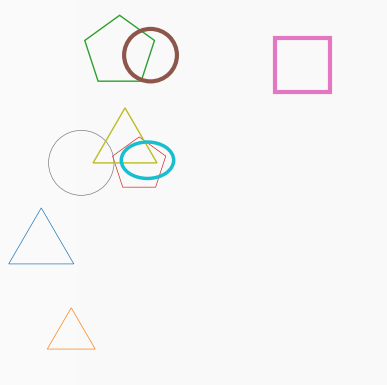[{"shape": "triangle", "thickness": 0.5, "radius": 0.48, "center": [0.106, 0.363]}, {"shape": "triangle", "thickness": 0.5, "radius": 0.36, "center": [0.184, 0.129]}, {"shape": "pentagon", "thickness": 1, "radius": 0.47, "center": [0.309, 0.866]}, {"shape": "pentagon", "thickness": 0.5, "radius": 0.36, "center": [0.359, 0.572]}, {"shape": "circle", "thickness": 3, "radius": 0.34, "center": [0.388, 0.857]}, {"shape": "square", "thickness": 3, "radius": 0.35, "center": [0.781, 0.83]}, {"shape": "circle", "thickness": 0.5, "radius": 0.42, "center": [0.21, 0.577]}, {"shape": "triangle", "thickness": 1, "radius": 0.48, "center": [0.323, 0.625]}, {"shape": "oval", "thickness": 2.5, "radius": 0.34, "center": [0.381, 0.584]}]